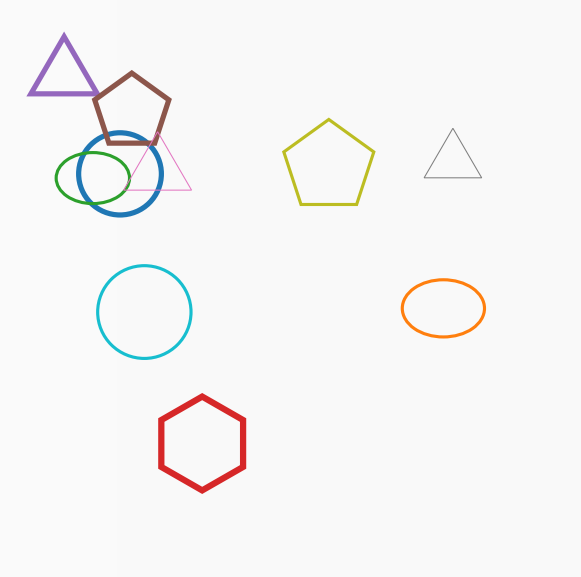[{"shape": "circle", "thickness": 2.5, "radius": 0.36, "center": [0.206, 0.698]}, {"shape": "oval", "thickness": 1.5, "radius": 0.35, "center": [0.763, 0.465]}, {"shape": "oval", "thickness": 1.5, "radius": 0.32, "center": [0.16, 0.691]}, {"shape": "hexagon", "thickness": 3, "radius": 0.41, "center": [0.348, 0.231]}, {"shape": "triangle", "thickness": 2.5, "radius": 0.33, "center": [0.11, 0.87]}, {"shape": "pentagon", "thickness": 2.5, "radius": 0.34, "center": [0.227, 0.805]}, {"shape": "triangle", "thickness": 0.5, "radius": 0.34, "center": [0.271, 0.704]}, {"shape": "triangle", "thickness": 0.5, "radius": 0.29, "center": [0.779, 0.72]}, {"shape": "pentagon", "thickness": 1.5, "radius": 0.41, "center": [0.566, 0.711]}, {"shape": "circle", "thickness": 1.5, "radius": 0.4, "center": [0.248, 0.459]}]